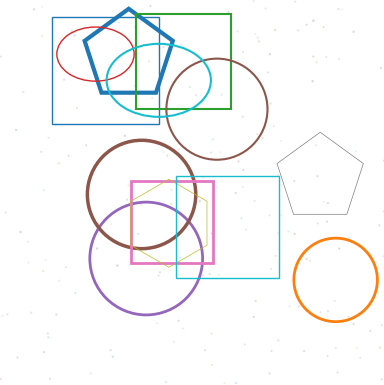[{"shape": "pentagon", "thickness": 3, "radius": 0.6, "center": [0.334, 0.857]}, {"shape": "square", "thickness": 1, "radius": 0.7, "center": [0.274, 0.817]}, {"shape": "circle", "thickness": 2, "radius": 0.54, "center": [0.872, 0.273]}, {"shape": "square", "thickness": 1.5, "radius": 0.62, "center": [0.477, 0.839]}, {"shape": "oval", "thickness": 1, "radius": 0.5, "center": [0.248, 0.86]}, {"shape": "circle", "thickness": 2, "radius": 0.73, "center": [0.38, 0.329]}, {"shape": "circle", "thickness": 2.5, "radius": 0.7, "center": [0.368, 0.495]}, {"shape": "circle", "thickness": 1.5, "radius": 0.66, "center": [0.563, 0.716]}, {"shape": "square", "thickness": 2, "radius": 0.53, "center": [0.447, 0.424]}, {"shape": "pentagon", "thickness": 0.5, "radius": 0.59, "center": [0.832, 0.539]}, {"shape": "hexagon", "thickness": 0.5, "radius": 0.57, "center": [0.439, 0.42]}, {"shape": "oval", "thickness": 1.5, "radius": 0.68, "center": [0.412, 0.791]}, {"shape": "square", "thickness": 1, "radius": 0.67, "center": [0.59, 0.411]}]